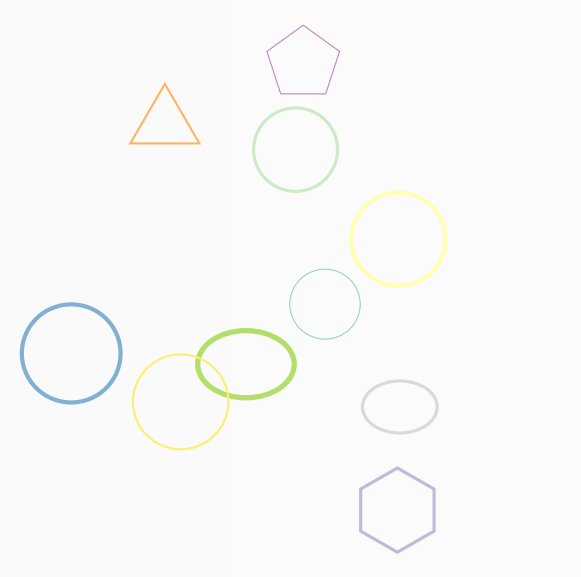[{"shape": "circle", "thickness": 0.5, "radius": 0.3, "center": [0.559, 0.472]}, {"shape": "circle", "thickness": 2, "radius": 0.4, "center": [0.685, 0.585]}, {"shape": "hexagon", "thickness": 1.5, "radius": 0.36, "center": [0.684, 0.116]}, {"shape": "circle", "thickness": 2, "radius": 0.42, "center": [0.122, 0.387]}, {"shape": "triangle", "thickness": 1, "radius": 0.34, "center": [0.284, 0.785]}, {"shape": "oval", "thickness": 2.5, "radius": 0.42, "center": [0.423, 0.368]}, {"shape": "oval", "thickness": 1.5, "radius": 0.32, "center": [0.688, 0.294]}, {"shape": "pentagon", "thickness": 0.5, "radius": 0.33, "center": [0.522, 0.89]}, {"shape": "circle", "thickness": 1.5, "radius": 0.36, "center": [0.509, 0.74]}, {"shape": "circle", "thickness": 1, "radius": 0.41, "center": [0.311, 0.303]}]